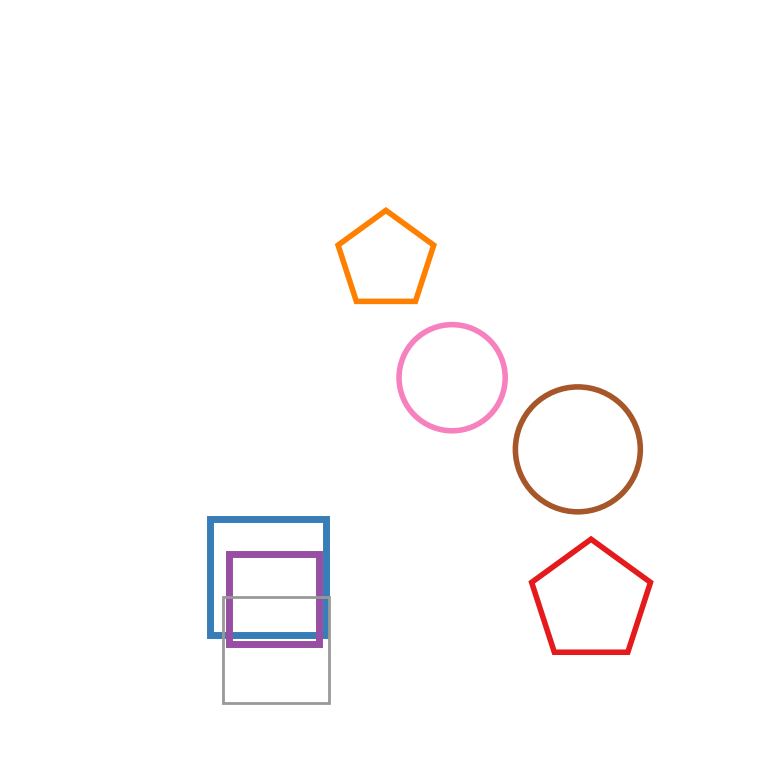[{"shape": "pentagon", "thickness": 2, "radius": 0.41, "center": [0.768, 0.219]}, {"shape": "square", "thickness": 2.5, "radius": 0.38, "center": [0.349, 0.251]}, {"shape": "square", "thickness": 2.5, "radius": 0.29, "center": [0.356, 0.222]}, {"shape": "pentagon", "thickness": 2, "radius": 0.33, "center": [0.501, 0.661]}, {"shape": "circle", "thickness": 2, "radius": 0.41, "center": [0.75, 0.416]}, {"shape": "circle", "thickness": 2, "radius": 0.34, "center": [0.587, 0.509]}, {"shape": "square", "thickness": 1, "radius": 0.34, "center": [0.358, 0.156]}]